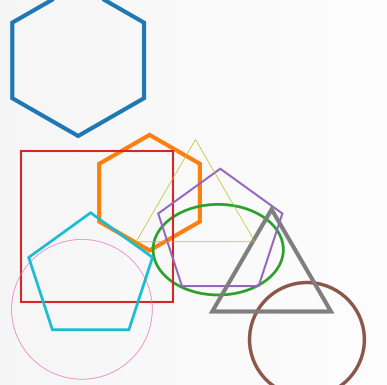[{"shape": "hexagon", "thickness": 3, "radius": 0.98, "center": [0.202, 0.843]}, {"shape": "hexagon", "thickness": 3, "radius": 0.75, "center": [0.386, 0.5]}, {"shape": "oval", "thickness": 2, "radius": 0.84, "center": [0.563, 0.352]}, {"shape": "square", "thickness": 1.5, "radius": 0.98, "center": [0.251, 0.412]}, {"shape": "pentagon", "thickness": 1.5, "radius": 0.84, "center": [0.568, 0.393]}, {"shape": "circle", "thickness": 2.5, "radius": 0.74, "center": [0.792, 0.118]}, {"shape": "circle", "thickness": 0.5, "radius": 0.91, "center": [0.211, 0.197]}, {"shape": "triangle", "thickness": 3, "radius": 0.88, "center": [0.701, 0.279]}, {"shape": "triangle", "thickness": 0.5, "radius": 0.89, "center": [0.505, 0.461]}, {"shape": "pentagon", "thickness": 2, "radius": 0.84, "center": [0.234, 0.279]}]